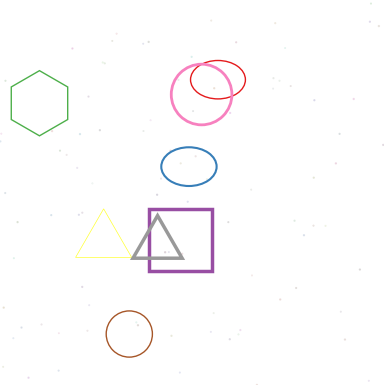[{"shape": "oval", "thickness": 1, "radius": 0.36, "center": [0.566, 0.793]}, {"shape": "oval", "thickness": 1.5, "radius": 0.36, "center": [0.491, 0.567]}, {"shape": "hexagon", "thickness": 1, "radius": 0.42, "center": [0.103, 0.732]}, {"shape": "square", "thickness": 2.5, "radius": 0.4, "center": [0.469, 0.376]}, {"shape": "triangle", "thickness": 0.5, "radius": 0.42, "center": [0.269, 0.373]}, {"shape": "circle", "thickness": 1, "radius": 0.3, "center": [0.336, 0.132]}, {"shape": "circle", "thickness": 2, "radius": 0.39, "center": [0.524, 0.754]}, {"shape": "triangle", "thickness": 2.5, "radius": 0.37, "center": [0.409, 0.366]}]